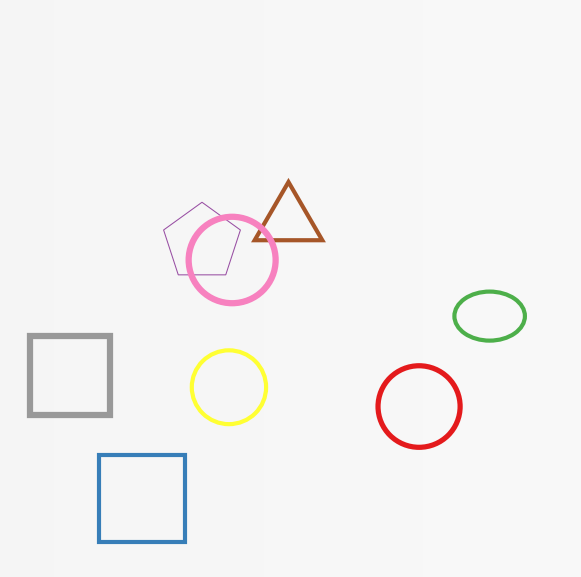[{"shape": "circle", "thickness": 2.5, "radius": 0.35, "center": [0.721, 0.295]}, {"shape": "square", "thickness": 2, "radius": 0.37, "center": [0.244, 0.136]}, {"shape": "oval", "thickness": 2, "radius": 0.3, "center": [0.842, 0.452]}, {"shape": "pentagon", "thickness": 0.5, "radius": 0.35, "center": [0.348, 0.579]}, {"shape": "circle", "thickness": 2, "radius": 0.32, "center": [0.394, 0.329]}, {"shape": "triangle", "thickness": 2, "radius": 0.34, "center": [0.496, 0.617]}, {"shape": "circle", "thickness": 3, "radius": 0.37, "center": [0.399, 0.549]}, {"shape": "square", "thickness": 3, "radius": 0.34, "center": [0.121, 0.348]}]